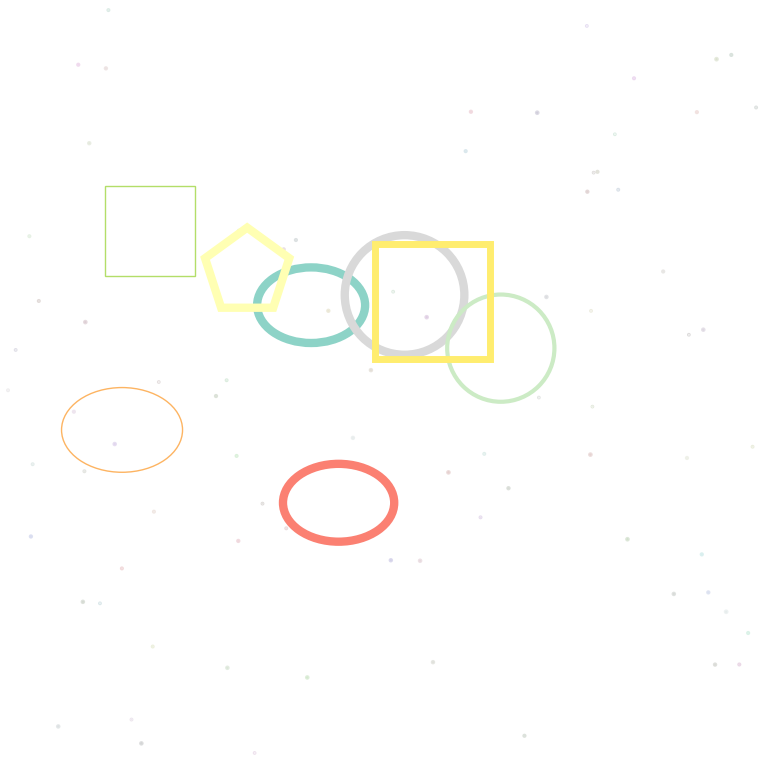[{"shape": "oval", "thickness": 3, "radius": 0.35, "center": [0.404, 0.604]}, {"shape": "pentagon", "thickness": 3, "radius": 0.29, "center": [0.321, 0.647]}, {"shape": "oval", "thickness": 3, "radius": 0.36, "center": [0.44, 0.347]}, {"shape": "oval", "thickness": 0.5, "radius": 0.39, "center": [0.159, 0.442]}, {"shape": "square", "thickness": 0.5, "radius": 0.29, "center": [0.195, 0.7]}, {"shape": "circle", "thickness": 3, "radius": 0.39, "center": [0.525, 0.617]}, {"shape": "circle", "thickness": 1.5, "radius": 0.35, "center": [0.65, 0.548]}, {"shape": "square", "thickness": 2.5, "radius": 0.37, "center": [0.562, 0.609]}]